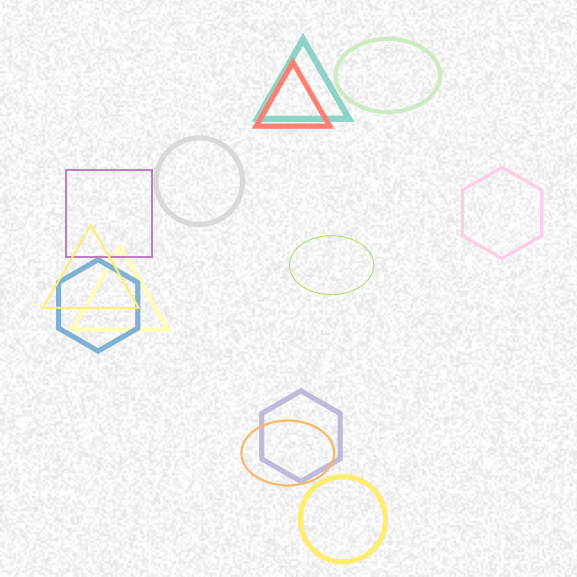[{"shape": "triangle", "thickness": 3, "radius": 0.46, "center": [0.525, 0.839]}, {"shape": "triangle", "thickness": 2, "radius": 0.48, "center": [0.208, 0.476]}, {"shape": "hexagon", "thickness": 2.5, "radius": 0.39, "center": [0.521, 0.244]}, {"shape": "triangle", "thickness": 2.5, "radius": 0.37, "center": [0.507, 0.817]}, {"shape": "hexagon", "thickness": 2.5, "radius": 0.4, "center": [0.17, 0.47]}, {"shape": "oval", "thickness": 1, "radius": 0.4, "center": [0.498, 0.215]}, {"shape": "oval", "thickness": 0.5, "radius": 0.36, "center": [0.574, 0.54]}, {"shape": "hexagon", "thickness": 1.5, "radius": 0.4, "center": [0.869, 0.63]}, {"shape": "circle", "thickness": 2.5, "radius": 0.38, "center": [0.345, 0.685]}, {"shape": "square", "thickness": 1, "radius": 0.38, "center": [0.189, 0.629]}, {"shape": "oval", "thickness": 2, "radius": 0.45, "center": [0.672, 0.869]}, {"shape": "triangle", "thickness": 1, "radius": 0.48, "center": [0.157, 0.514]}, {"shape": "circle", "thickness": 2.5, "radius": 0.37, "center": [0.594, 0.1]}]